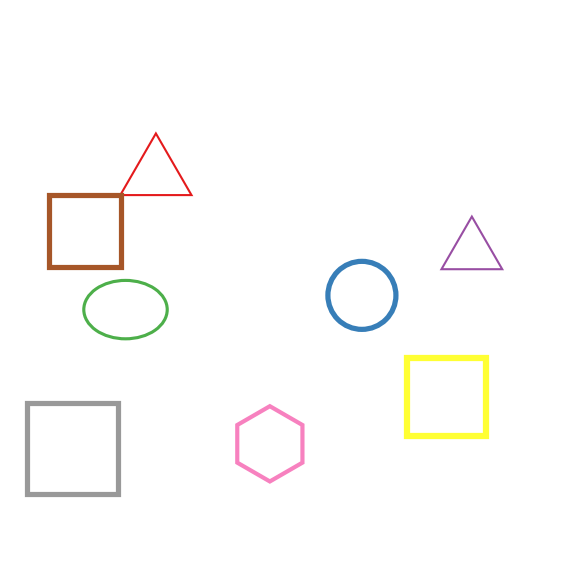[{"shape": "triangle", "thickness": 1, "radius": 0.36, "center": [0.27, 0.697]}, {"shape": "circle", "thickness": 2.5, "radius": 0.29, "center": [0.627, 0.488]}, {"shape": "oval", "thickness": 1.5, "radius": 0.36, "center": [0.217, 0.463]}, {"shape": "triangle", "thickness": 1, "radius": 0.3, "center": [0.817, 0.563]}, {"shape": "square", "thickness": 3, "radius": 0.34, "center": [0.774, 0.311]}, {"shape": "square", "thickness": 2.5, "radius": 0.31, "center": [0.148, 0.598]}, {"shape": "hexagon", "thickness": 2, "radius": 0.33, "center": [0.467, 0.231]}, {"shape": "square", "thickness": 2.5, "radius": 0.39, "center": [0.126, 0.223]}]